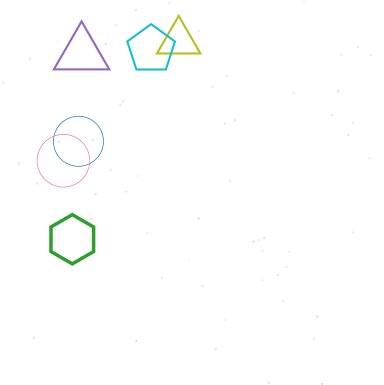[{"shape": "circle", "thickness": 0.5, "radius": 0.33, "center": [0.204, 0.633]}, {"shape": "hexagon", "thickness": 2.5, "radius": 0.32, "center": [0.188, 0.379]}, {"shape": "triangle", "thickness": 1.5, "radius": 0.42, "center": [0.212, 0.861]}, {"shape": "circle", "thickness": 0.5, "radius": 0.34, "center": [0.165, 0.583]}, {"shape": "triangle", "thickness": 1.5, "radius": 0.33, "center": [0.464, 0.894]}, {"shape": "pentagon", "thickness": 1.5, "radius": 0.33, "center": [0.393, 0.872]}]